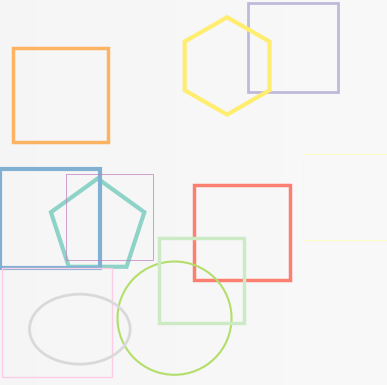[{"shape": "pentagon", "thickness": 3, "radius": 0.63, "center": [0.252, 0.41]}, {"shape": "square", "thickness": 0.5, "radius": 0.56, "center": [0.895, 0.489]}, {"shape": "square", "thickness": 2, "radius": 0.58, "center": [0.756, 0.877]}, {"shape": "square", "thickness": 2.5, "radius": 0.62, "center": [0.625, 0.396]}, {"shape": "square", "thickness": 3, "radius": 0.64, "center": [0.128, 0.432]}, {"shape": "square", "thickness": 2.5, "radius": 0.61, "center": [0.156, 0.754]}, {"shape": "circle", "thickness": 1.5, "radius": 0.74, "center": [0.45, 0.174]}, {"shape": "square", "thickness": 1, "radius": 0.71, "center": [0.148, 0.162]}, {"shape": "oval", "thickness": 2, "radius": 0.65, "center": [0.206, 0.145]}, {"shape": "square", "thickness": 0.5, "radius": 0.56, "center": [0.282, 0.438]}, {"shape": "square", "thickness": 2.5, "radius": 0.55, "center": [0.52, 0.272]}, {"shape": "hexagon", "thickness": 3, "radius": 0.63, "center": [0.586, 0.829]}]